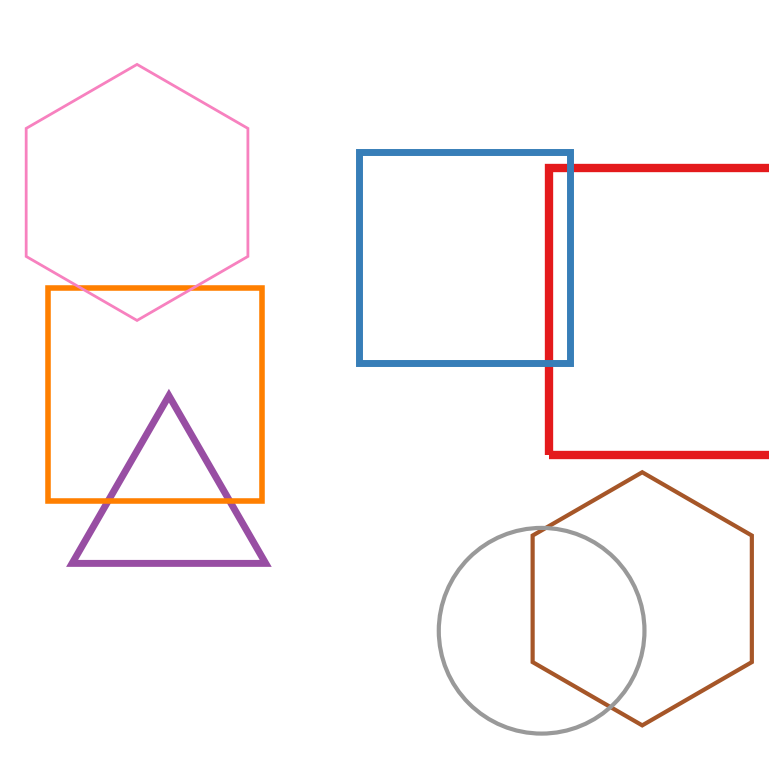[{"shape": "square", "thickness": 3, "radius": 0.93, "center": [0.899, 0.596]}, {"shape": "square", "thickness": 2.5, "radius": 0.69, "center": [0.603, 0.666]}, {"shape": "triangle", "thickness": 2.5, "radius": 0.73, "center": [0.219, 0.341]}, {"shape": "square", "thickness": 2, "radius": 0.69, "center": [0.201, 0.488]}, {"shape": "hexagon", "thickness": 1.5, "radius": 0.82, "center": [0.834, 0.222]}, {"shape": "hexagon", "thickness": 1, "radius": 0.83, "center": [0.178, 0.75]}, {"shape": "circle", "thickness": 1.5, "radius": 0.67, "center": [0.703, 0.181]}]